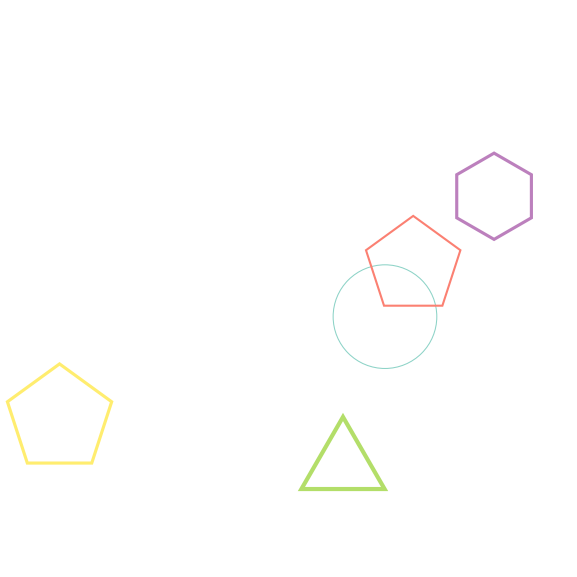[{"shape": "circle", "thickness": 0.5, "radius": 0.45, "center": [0.667, 0.451]}, {"shape": "pentagon", "thickness": 1, "radius": 0.43, "center": [0.716, 0.539]}, {"shape": "triangle", "thickness": 2, "radius": 0.42, "center": [0.594, 0.194]}, {"shape": "hexagon", "thickness": 1.5, "radius": 0.37, "center": [0.856, 0.659]}, {"shape": "pentagon", "thickness": 1.5, "radius": 0.47, "center": [0.103, 0.274]}]